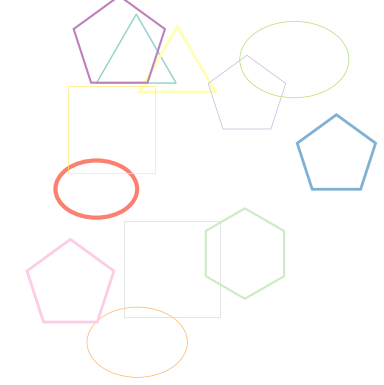[{"shape": "triangle", "thickness": 1, "radius": 0.6, "center": [0.354, 0.844]}, {"shape": "triangle", "thickness": 2, "radius": 0.57, "center": [0.461, 0.818]}, {"shape": "pentagon", "thickness": 0.5, "radius": 0.53, "center": [0.641, 0.751]}, {"shape": "oval", "thickness": 3, "radius": 0.53, "center": [0.25, 0.509]}, {"shape": "pentagon", "thickness": 2, "radius": 0.54, "center": [0.874, 0.595]}, {"shape": "oval", "thickness": 0.5, "radius": 0.65, "center": [0.356, 0.111]}, {"shape": "oval", "thickness": 0.5, "radius": 0.71, "center": [0.765, 0.845]}, {"shape": "pentagon", "thickness": 2, "radius": 0.59, "center": [0.183, 0.26]}, {"shape": "square", "thickness": 0.5, "radius": 0.62, "center": [0.446, 0.302]}, {"shape": "pentagon", "thickness": 1.5, "radius": 0.62, "center": [0.31, 0.886]}, {"shape": "hexagon", "thickness": 1.5, "radius": 0.59, "center": [0.636, 0.341]}, {"shape": "square", "thickness": 0.5, "radius": 0.56, "center": [0.29, 0.663]}]